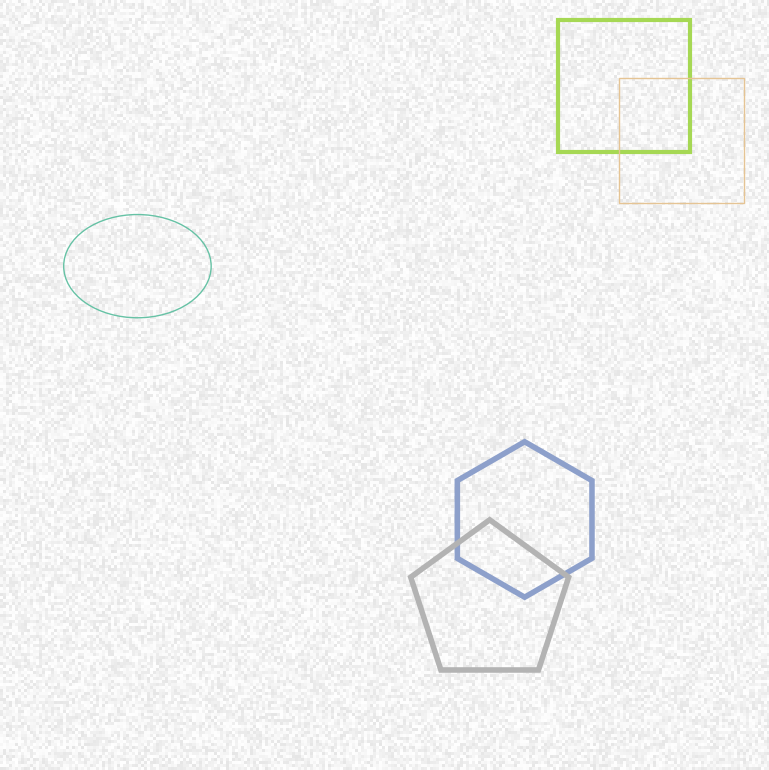[{"shape": "oval", "thickness": 0.5, "radius": 0.48, "center": [0.178, 0.654]}, {"shape": "hexagon", "thickness": 2, "radius": 0.5, "center": [0.681, 0.325]}, {"shape": "square", "thickness": 1.5, "radius": 0.43, "center": [0.81, 0.888]}, {"shape": "square", "thickness": 0.5, "radius": 0.41, "center": [0.885, 0.817]}, {"shape": "pentagon", "thickness": 2, "radius": 0.54, "center": [0.636, 0.217]}]